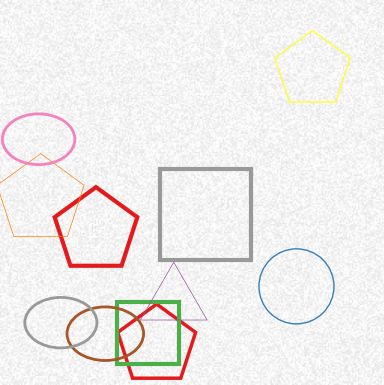[{"shape": "pentagon", "thickness": 3, "radius": 0.56, "center": [0.249, 0.401]}, {"shape": "pentagon", "thickness": 2.5, "radius": 0.53, "center": [0.407, 0.104]}, {"shape": "circle", "thickness": 1, "radius": 0.49, "center": [0.77, 0.256]}, {"shape": "square", "thickness": 3, "radius": 0.4, "center": [0.385, 0.135]}, {"shape": "triangle", "thickness": 0.5, "radius": 0.5, "center": [0.451, 0.219]}, {"shape": "pentagon", "thickness": 0.5, "radius": 0.59, "center": [0.105, 0.482]}, {"shape": "pentagon", "thickness": 1, "radius": 0.51, "center": [0.812, 0.818]}, {"shape": "oval", "thickness": 2, "radius": 0.5, "center": [0.274, 0.133]}, {"shape": "oval", "thickness": 2, "radius": 0.47, "center": [0.1, 0.638]}, {"shape": "oval", "thickness": 2, "radius": 0.47, "center": [0.158, 0.162]}, {"shape": "square", "thickness": 3, "radius": 0.59, "center": [0.534, 0.443]}]